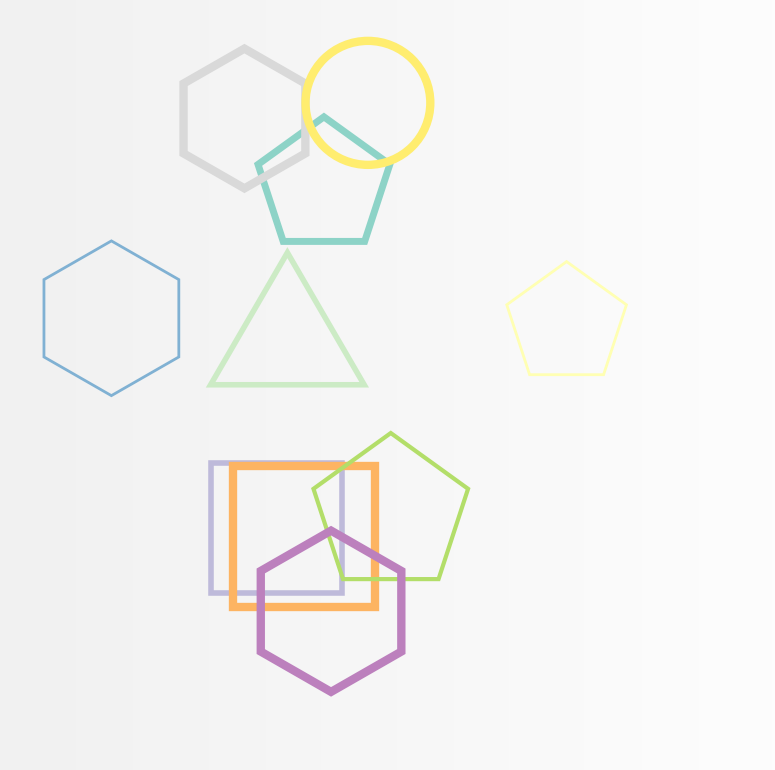[{"shape": "pentagon", "thickness": 2.5, "radius": 0.45, "center": [0.418, 0.759]}, {"shape": "pentagon", "thickness": 1, "radius": 0.41, "center": [0.731, 0.579]}, {"shape": "square", "thickness": 2, "radius": 0.42, "center": [0.356, 0.315]}, {"shape": "hexagon", "thickness": 1, "radius": 0.5, "center": [0.144, 0.587]}, {"shape": "square", "thickness": 3, "radius": 0.46, "center": [0.393, 0.304]}, {"shape": "pentagon", "thickness": 1.5, "radius": 0.52, "center": [0.504, 0.333]}, {"shape": "hexagon", "thickness": 3, "radius": 0.45, "center": [0.315, 0.846]}, {"shape": "hexagon", "thickness": 3, "radius": 0.52, "center": [0.427, 0.206]}, {"shape": "triangle", "thickness": 2, "radius": 0.57, "center": [0.371, 0.557]}, {"shape": "circle", "thickness": 3, "radius": 0.4, "center": [0.475, 0.866]}]